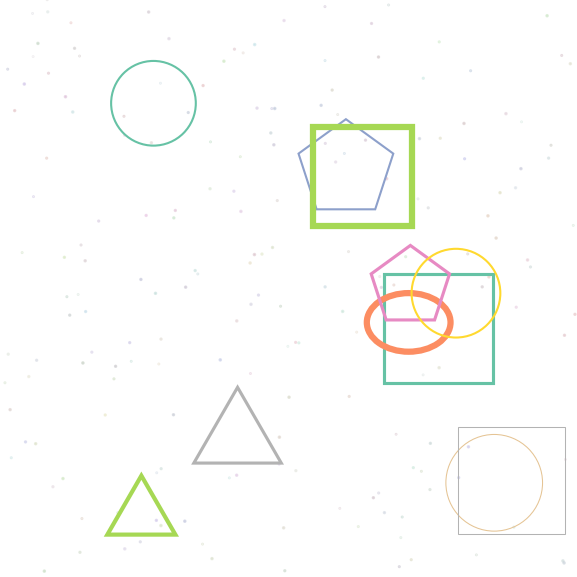[{"shape": "circle", "thickness": 1, "radius": 0.37, "center": [0.266, 0.82]}, {"shape": "square", "thickness": 1.5, "radius": 0.47, "center": [0.759, 0.43]}, {"shape": "oval", "thickness": 3, "radius": 0.36, "center": [0.708, 0.441]}, {"shape": "pentagon", "thickness": 1, "radius": 0.43, "center": [0.599, 0.706]}, {"shape": "pentagon", "thickness": 1.5, "radius": 0.36, "center": [0.711, 0.503]}, {"shape": "triangle", "thickness": 2, "radius": 0.34, "center": [0.245, 0.107]}, {"shape": "square", "thickness": 3, "radius": 0.43, "center": [0.627, 0.694]}, {"shape": "circle", "thickness": 1, "radius": 0.38, "center": [0.79, 0.491]}, {"shape": "circle", "thickness": 0.5, "radius": 0.42, "center": [0.856, 0.163]}, {"shape": "square", "thickness": 0.5, "radius": 0.46, "center": [0.886, 0.167]}, {"shape": "triangle", "thickness": 1.5, "radius": 0.44, "center": [0.411, 0.241]}]